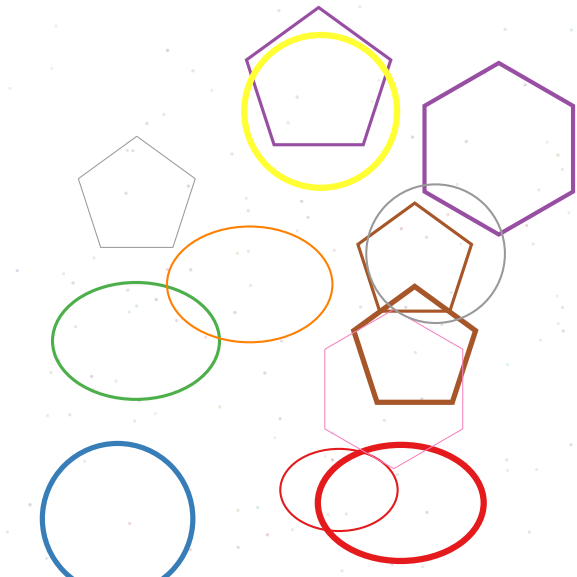[{"shape": "oval", "thickness": 3, "radius": 0.72, "center": [0.694, 0.128]}, {"shape": "oval", "thickness": 1, "radius": 0.51, "center": [0.587, 0.151]}, {"shape": "circle", "thickness": 2.5, "radius": 0.65, "center": [0.204, 0.101]}, {"shape": "oval", "thickness": 1.5, "radius": 0.72, "center": [0.236, 0.409]}, {"shape": "pentagon", "thickness": 1.5, "radius": 0.66, "center": [0.552, 0.855]}, {"shape": "hexagon", "thickness": 2, "radius": 0.74, "center": [0.864, 0.742]}, {"shape": "oval", "thickness": 1, "radius": 0.72, "center": [0.432, 0.507]}, {"shape": "circle", "thickness": 3, "radius": 0.66, "center": [0.555, 0.806]}, {"shape": "pentagon", "thickness": 2.5, "radius": 0.55, "center": [0.718, 0.392]}, {"shape": "pentagon", "thickness": 1.5, "radius": 0.52, "center": [0.718, 0.544]}, {"shape": "hexagon", "thickness": 0.5, "radius": 0.69, "center": [0.682, 0.325]}, {"shape": "pentagon", "thickness": 0.5, "radius": 0.53, "center": [0.237, 0.657]}, {"shape": "circle", "thickness": 1, "radius": 0.6, "center": [0.754, 0.56]}]